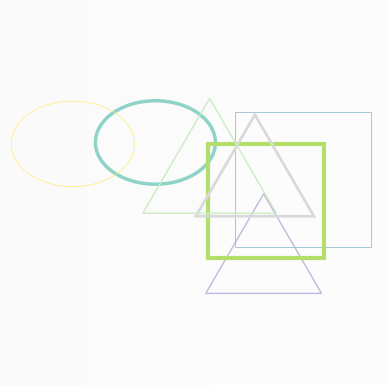[{"shape": "oval", "thickness": 2.5, "radius": 0.77, "center": [0.401, 0.63]}, {"shape": "triangle", "thickness": 1, "radius": 0.86, "center": [0.68, 0.324]}, {"shape": "square", "thickness": 0.5, "radius": 0.88, "center": [0.781, 0.533]}, {"shape": "square", "thickness": 3, "radius": 0.75, "center": [0.687, 0.478]}, {"shape": "triangle", "thickness": 2, "radius": 0.88, "center": [0.658, 0.526]}, {"shape": "triangle", "thickness": 1, "radius": 0.99, "center": [0.541, 0.546]}, {"shape": "oval", "thickness": 0.5, "radius": 0.79, "center": [0.188, 0.626]}]